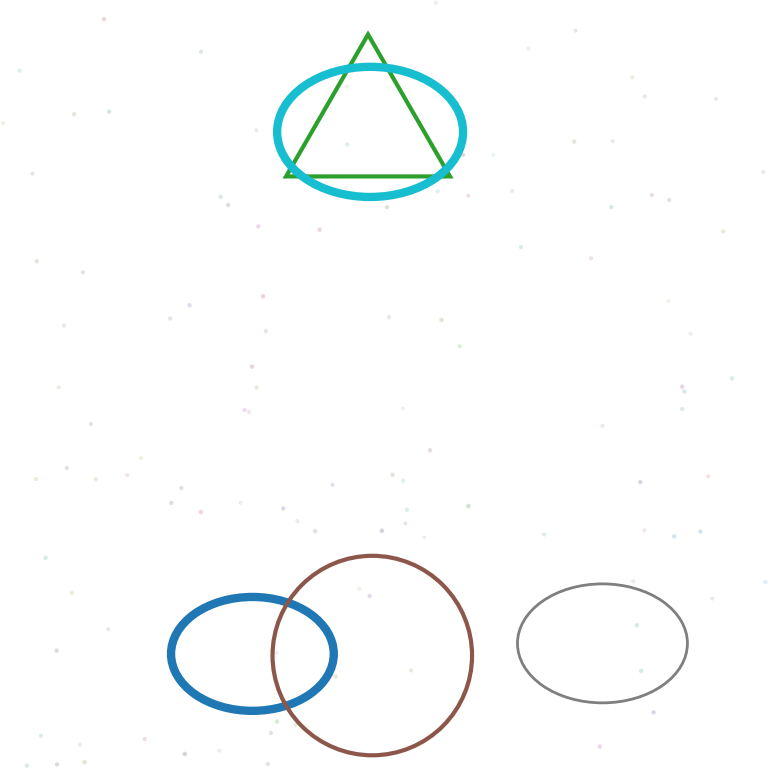[{"shape": "oval", "thickness": 3, "radius": 0.53, "center": [0.328, 0.151]}, {"shape": "triangle", "thickness": 1.5, "radius": 0.61, "center": [0.478, 0.832]}, {"shape": "circle", "thickness": 1.5, "radius": 0.65, "center": [0.484, 0.149]}, {"shape": "oval", "thickness": 1, "radius": 0.55, "center": [0.782, 0.164]}, {"shape": "oval", "thickness": 3, "radius": 0.6, "center": [0.481, 0.829]}]